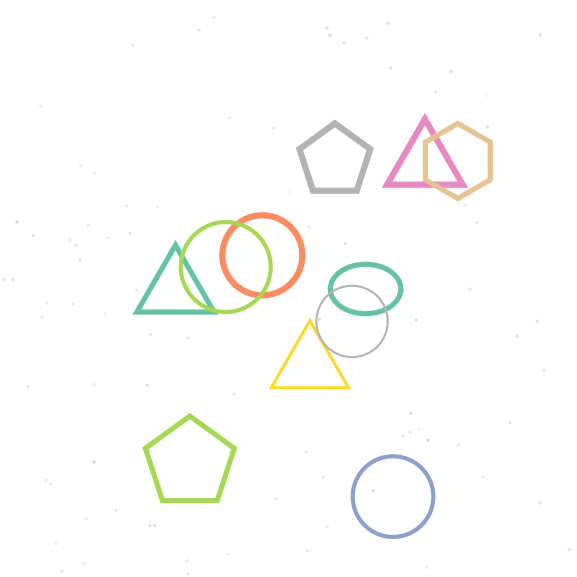[{"shape": "oval", "thickness": 2.5, "radius": 0.31, "center": [0.633, 0.499]}, {"shape": "triangle", "thickness": 2.5, "radius": 0.39, "center": [0.304, 0.497]}, {"shape": "circle", "thickness": 3, "radius": 0.35, "center": [0.454, 0.557]}, {"shape": "circle", "thickness": 2, "radius": 0.35, "center": [0.681, 0.139]}, {"shape": "triangle", "thickness": 3, "radius": 0.38, "center": [0.736, 0.717]}, {"shape": "pentagon", "thickness": 2.5, "radius": 0.4, "center": [0.329, 0.198]}, {"shape": "circle", "thickness": 2, "radius": 0.39, "center": [0.391, 0.537]}, {"shape": "triangle", "thickness": 1.5, "radius": 0.39, "center": [0.537, 0.366]}, {"shape": "hexagon", "thickness": 2.5, "radius": 0.32, "center": [0.793, 0.72]}, {"shape": "circle", "thickness": 1, "radius": 0.31, "center": [0.61, 0.443]}, {"shape": "pentagon", "thickness": 3, "radius": 0.32, "center": [0.58, 0.721]}]